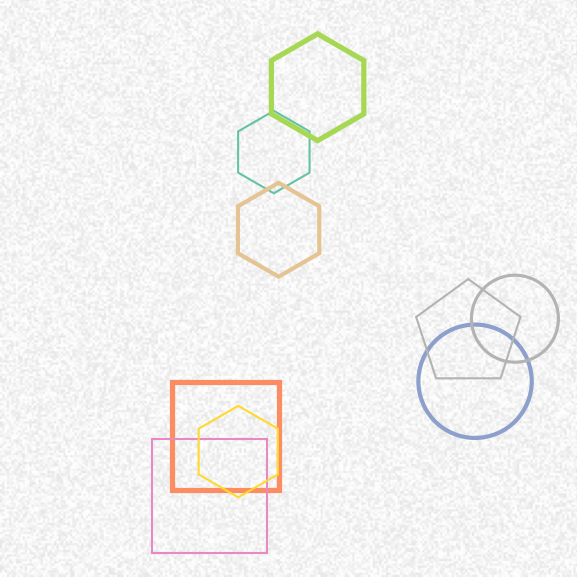[{"shape": "hexagon", "thickness": 1, "radius": 0.36, "center": [0.474, 0.736]}, {"shape": "square", "thickness": 2.5, "radius": 0.47, "center": [0.391, 0.244]}, {"shape": "circle", "thickness": 2, "radius": 0.49, "center": [0.823, 0.339]}, {"shape": "square", "thickness": 1, "radius": 0.49, "center": [0.363, 0.141]}, {"shape": "hexagon", "thickness": 2.5, "radius": 0.46, "center": [0.55, 0.848]}, {"shape": "hexagon", "thickness": 1, "radius": 0.4, "center": [0.413, 0.217]}, {"shape": "hexagon", "thickness": 2, "radius": 0.41, "center": [0.482, 0.601]}, {"shape": "circle", "thickness": 1.5, "radius": 0.38, "center": [0.892, 0.447]}, {"shape": "pentagon", "thickness": 1, "radius": 0.48, "center": [0.811, 0.421]}]